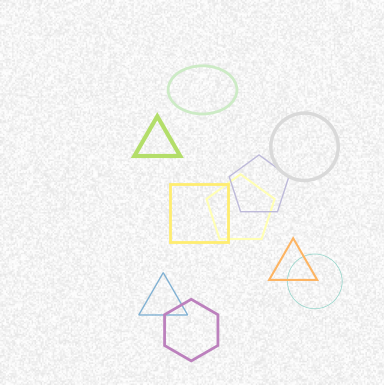[{"shape": "circle", "thickness": 0.5, "radius": 0.36, "center": [0.818, 0.269]}, {"shape": "pentagon", "thickness": 1.5, "radius": 0.46, "center": [0.625, 0.454]}, {"shape": "pentagon", "thickness": 1, "radius": 0.41, "center": [0.673, 0.516]}, {"shape": "triangle", "thickness": 1, "radius": 0.37, "center": [0.424, 0.219]}, {"shape": "triangle", "thickness": 1.5, "radius": 0.36, "center": [0.762, 0.309]}, {"shape": "triangle", "thickness": 3, "radius": 0.34, "center": [0.409, 0.629]}, {"shape": "circle", "thickness": 2.5, "radius": 0.44, "center": [0.791, 0.619]}, {"shape": "hexagon", "thickness": 2, "radius": 0.4, "center": [0.497, 0.143]}, {"shape": "oval", "thickness": 2, "radius": 0.45, "center": [0.526, 0.767]}, {"shape": "square", "thickness": 2, "radius": 0.38, "center": [0.517, 0.446]}]